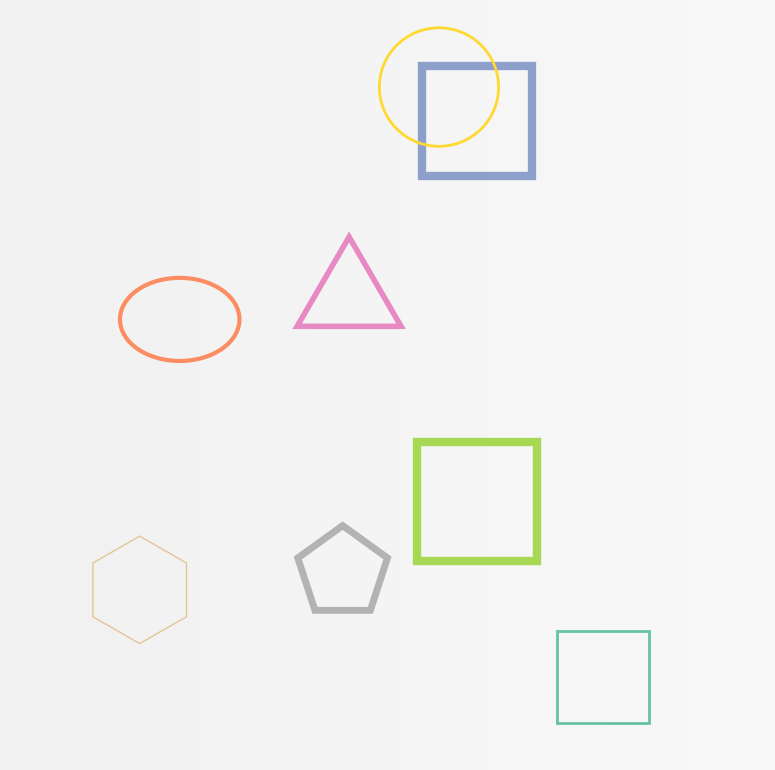[{"shape": "square", "thickness": 1, "radius": 0.3, "center": [0.778, 0.121]}, {"shape": "oval", "thickness": 1.5, "radius": 0.39, "center": [0.232, 0.585]}, {"shape": "square", "thickness": 3, "radius": 0.36, "center": [0.615, 0.843]}, {"shape": "triangle", "thickness": 2, "radius": 0.39, "center": [0.45, 0.615]}, {"shape": "square", "thickness": 3, "radius": 0.39, "center": [0.615, 0.349]}, {"shape": "circle", "thickness": 1, "radius": 0.38, "center": [0.566, 0.887]}, {"shape": "hexagon", "thickness": 0.5, "radius": 0.35, "center": [0.18, 0.234]}, {"shape": "pentagon", "thickness": 2.5, "radius": 0.3, "center": [0.442, 0.257]}]